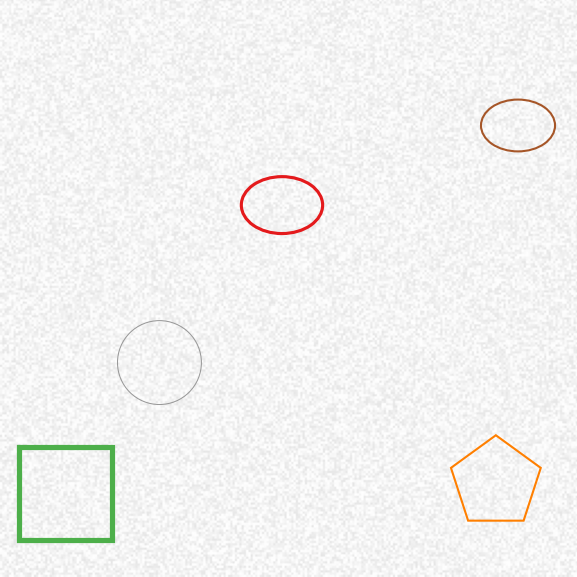[{"shape": "oval", "thickness": 1.5, "radius": 0.35, "center": [0.488, 0.644]}, {"shape": "square", "thickness": 2.5, "radius": 0.4, "center": [0.114, 0.145]}, {"shape": "pentagon", "thickness": 1, "radius": 0.41, "center": [0.859, 0.164]}, {"shape": "oval", "thickness": 1, "radius": 0.32, "center": [0.897, 0.782]}, {"shape": "circle", "thickness": 0.5, "radius": 0.36, "center": [0.276, 0.371]}]